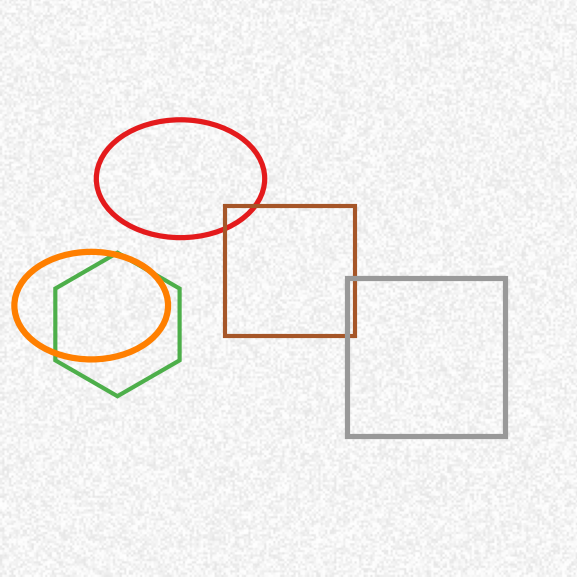[{"shape": "oval", "thickness": 2.5, "radius": 0.73, "center": [0.313, 0.69]}, {"shape": "hexagon", "thickness": 2, "radius": 0.62, "center": [0.203, 0.437]}, {"shape": "oval", "thickness": 3, "radius": 0.67, "center": [0.158, 0.47]}, {"shape": "square", "thickness": 2, "radius": 0.57, "center": [0.502, 0.53]}, {"shape": "square", "thickness": 2.5, "radius": 0.68, "center": [0.738, 0.381]}]